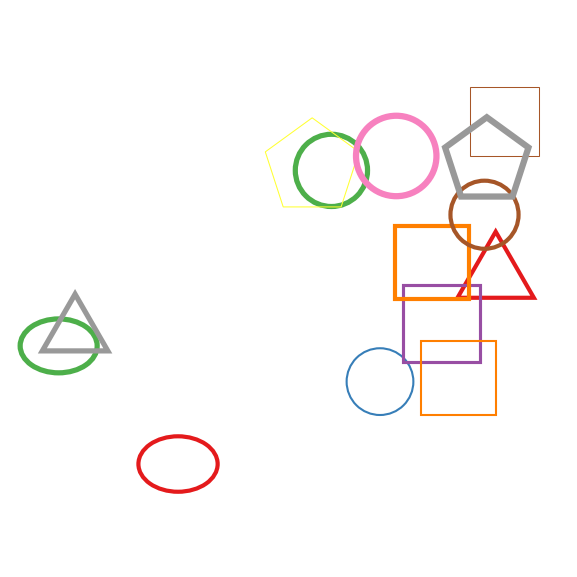[{"shape": "triangle", "thickness": 2, "radius": 0.38, "center": [0.858, 0.522]}, {"shape": "oval", "thickness": 2, "radius": 0.34, "center": [0.308, 0.196]}, {"shape": "circle", "thickness": 1, "radius": 0.29, "center": [0.658, 0.338]}, {"shape": "circle", "thickness": 2.5, "radius": 0.31, "center": [0.574, 0.704]}, {"shape": "oval", "thickness": 2.5, "radius": 0.33, "center": [0.102, 0.4]}, {"shape": "square", "thickness": 1.5, "radius": 0.33, "center": [0.765, 0.439]}, {"shape": "square", "thickness": 1, "radius": 0.32, "center": [0.795, 0.344]}, {"shape": "square", "thickness": 2, "radius": 0.32, "center": [0.747, 0.545]}, {"shape": "pentagon", "thickness": 0.5, "radius": 0.43, "center": [0.541, 0.71]}, {"shape": "square", "thickness": 0.5, "radius": 0.3, "center": [0.873, 0.789]}, {"shape": "circle", "thickness": 2, "radius": 0.29, "center": [0.839, 0.627]}, {"shape": "circle", "thickness": 3, "radius": 0.35, "center": [0.686, 0.729]}, {"shape": "triangle", "thickness": 2.5, "radius": 0.33, "center": [0.13, 0.424]}, {"shape": "pentagon", "thickness": 3, "radius": 0.38, "center": [0.843, 0.72]}]